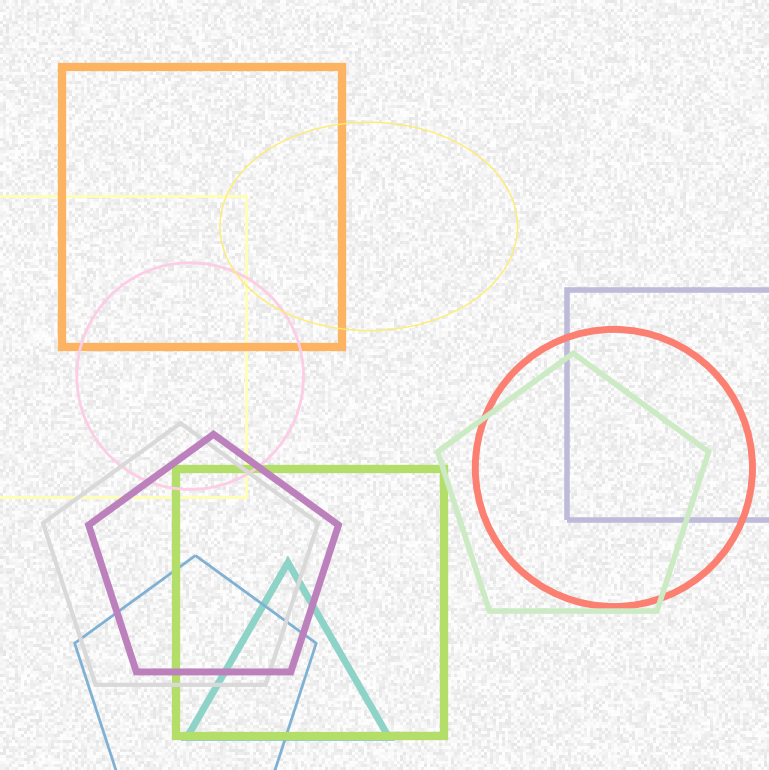[{"shape": "triangle", "thickness": 2.5, "radius": 0.76, "center": [0.374, 0.118]}, {"shape": "square", "thickness": 1, "radius": 0.98, "center": [0.125, 0.55]}, {"shape": "square", "thickness": 2, "radius": 0.75, "center": [0.886, 0.474]}, {"shape": "circle", "thickness": 2.5, "radius": 0.9, "center": [0.797, 0.392]}, {"shape": "pentagon", "thickness": 1, "radius": 0.82, "center": [0.254, 0.114]}, {"shape": "square", "thickness": 3, "radius": 0.91, "center": [0.262, 0.732]}, {"shape": "square", "thickness": 3, "radius": 0.87, "center": [0.402, 0.217]}, {"shape": "circle", "thickness": 1, "radius": 0.74, "center": [0.247, 0.512]}, {"shape": "pentagon", "thickness": 1.5, "radius": 0.94, "center": [0.234, 0.263]}, {"shape": "pentagon", "thickness": 2.5, "radius": 0.85, "center": [0.277, 0.265]}, {"shape": "pentagon", "thickness": 2, "radius": 0.93, "center": [0.744, 0.356]}, {"shape": "oval", "thickness": 0.5, "radius": 0.97, "center": [0.479, 0.706]}]